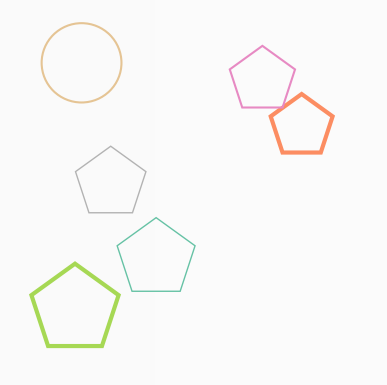[{"shape": "pentagon", "thickness": 1, "radius": 0.53, "center": [0.403, 0.329]}, {"shape": "pentagon", "thickness": 3, "radius": 0.42, "center": [0.778, 0.672]}, {"shape": "pentagon", "thickness": 1.5, "radius": 0.44, "center": [0.677, 0.792]}, {"shape": "pentagon", "thickness": 3, "radius": 0.59, "center": [0.194, 0.197]}, {"shape": "circle", "thickness": 1.5, "radius": 0.52, "center": [0.21, 0.837]}, {"shape": "pentagon", "thickness": 1, "radius": 0.48, "center": [0.286, 0.525]}]